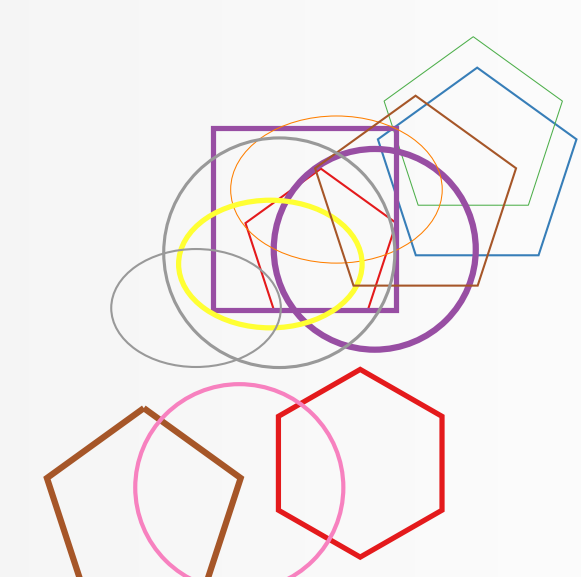[{"shape": "pentagon", "thickness": 1, "radius": 0.68, "center": [0.552, 0.571]}, {"shape": "hexagon", "thickness": 2.5, "radius": 0.81, "center": [0.62, 0.197]}, {"shape": "pentagon", "thickness": 1, "radius": 0.9, "center": [0.821, 0.702]}, {"shape": "pentagon", "thickness": 0.5, "radius": 0.81, "center": [0.814, 0.774]}, {"shape": "square", "thickness": 2.5, "radius": 0.79, "center": [0.524, 0.62]}, {"shape": "circle", "thickness": 3, "radius": 0.87, "center": [0.645, 0.567]}, {"shape": "oval", "thickness": 0.5, "radius": 0.91, "center": [0.579, 0.671]}, {"shape": "oval", "thickness": 2.5, "radius": 0.79, "center": [0.465, 0.542]}, {"shape": "pentagon", "thickness": 3, "radius": 0.88, "center": [0.247, 0.117]}, {"shape": "pentagon", "thickness": 1, "radius": 0.91, "center": [0.715, 0.652]}, {"shape": "circle", "thickness": 2, "radius": 0.9, "center": [0.412, 0.155]}, {"shape": "oval", "thickness": 1, "radius": 0.73, "center": [0.337, 0.466]}, {"shape": "circle", "thickness": 1.5, "radius": 0.99, "center": [0.48, 0.561]}]